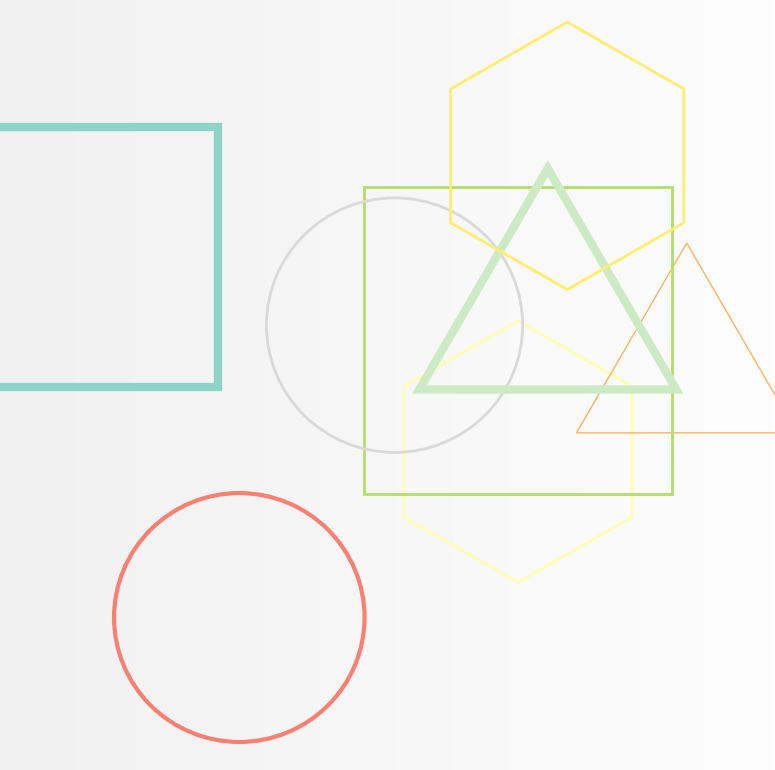[{"shape": "square", "thickness": 3, "radius": 0.84, "center": [0.112, 0.666]}, {"shape": "hexagon", "thickness": 1, "radius": 0.85, "center": [0.668, 0.413]}, {"shape": "circle", "thickness": 1.5, "radius": 0.81, "center": [0.309, 0.198]}, {"shape": "triangle", "thickness": 0.5, "radius": 0.82, "center": [0.886, 0.52]}, {"shape": "square", "thickness": 1, "radius": 1.0, "center": [0.668, 0.558]}, {"shape": "circle", "thickness": 1, "radius": 0.83, "center": [0.509, 0.578]}, {"shape": "triangle", "thickness": 3, "radius": 0.96, "center": [0.707, 0.59]}, {"shape": "hexagon", "thickness": 1, "radius": 0.87, "center": [0.732, 0.798]}]